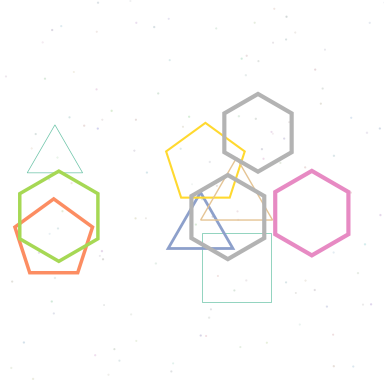[{"shape": "square", "thickness": 0.5, "radius": 0.45, "center": [0.615, 0.305]}, {"shape": "triangle", "thickness": 0.5, "radius": 0.42, "center": [0.143, 0.593]}, {"shape": "pentagon", "thickness": 2.5, "radius": 0.53, "center": [0.14, 0.377]}, {"shape": "triangle", "thickness": 2, "radius": 0.49, "center": [0.521, 0.403]}, {"shape": "hexagon", "thickness": 3, "radius": 0.55, "center": [0.81, 0.446]}, {"shape": "hexagon", "thickness": 2.5, "radius": 0.59, "center": [0.153, 0.438]}, {"shape": "pentagon", "thickness": 1.5, "radius": 0.54, "center": [0.534, 0.574]}, {"shape": "triangle", "thickness": 1, "radius": 0.54, "center": [0.615, 0.482]}, {"shape": "hexagon", "thickness": 3, "radius": 0.5, "center": [0.67, 0.655]}, {"shape": "hexagon", "thickness": 3, "radius": 0.55, "center": [0.592, 0.436]}]